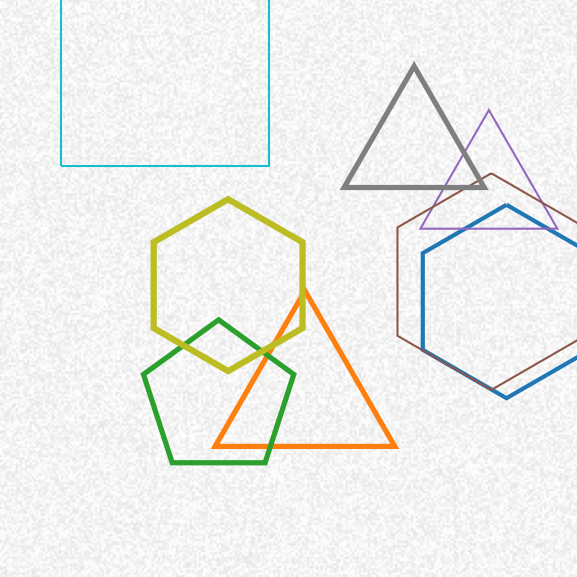[{"shape": "hexagon", "thickness": 2, "radius": 0.84, "center": [0.877, 0.477]}, {"shape": "triangle", "thickness": 2.5, "radius": 0.9, "center": [0.528, 0.316]}, {"shape": "pentagon", "thickness": 2.5, "radius": 0.68, "center": [0.379, 0.309]}, {"shape": "triangle", "thickness": 1, "radius": 0.68, "center": [0.847, 0.672]}, {"shape": "hexagon", "thickness": 1, "radius": 0.94, "center": [0.851, 0.512]}, {"shape": "triangle", "thickness": 2.5, "radius": 0.7, "center": [0.717, 0.744]}, {"shape": "hexagon", "thickness": 3, "radius": 0.74, "center": [0.395, 0.505]}, {"shape": "square", "thickness": 1, "radius": 0.9, "center": [0.286, 0.892]}]